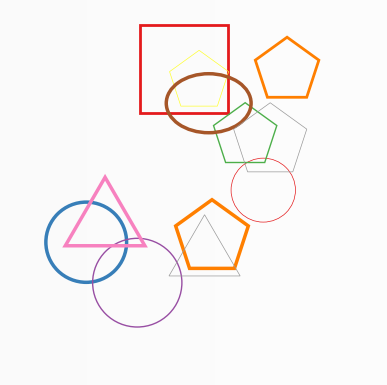[{"shape": "square", "thickness": 2, "radius": 0.57, "center": [0.475, 0.821]}, {"shape": "circle", "thickness": 0.5, "radius": 0.42, "center": [0.679, 0.506]}, {"shape": "circle", "thickness": 2.5, "radius": 0.52, "center": [0.223, 0.371]}, {"shape": "pentagon", "thickness": 1, "radius": 0.43, "center": [0.633, 0.647]}, {"shape": "circle", "thickness": 1, "radius": 0.58, "center": [0.354, 0.266]}, {"shape": "pentagon", "thickness": 2, "radius": 0.43, "center": [0.741, 0.817]}, {"shape": "pentagon", "thickness": 2.5, "radius": 0.49, "center": [0.547, 0.383]}, {"shape": "pentagon", "thickness": 0.5, "radius": 0.4, "center": [0.514, 0.789]}, {"shape": "oval", "thickness": 2.5, "radius": 0.55, "center": [0.539, 0.732]}, {"shape": "triangle", "thickness": 2.5, "radius": 0.59, "center": [0.271, 0.421]}, {"shape": "pentagon", "thickness": 0.5, "radius": 0.5, "center": [0.697, 0.634]}, {"shape": "triangle", "thickness": 0.5, "radius": 0.53, "center": [0.528, 0.336]}]